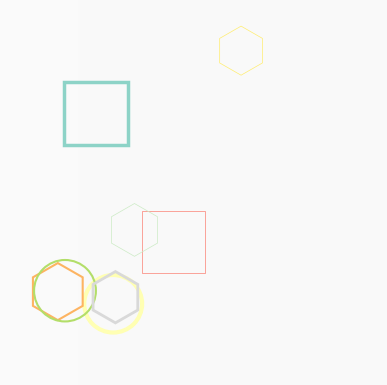[{"shape": "square", "thickness": 2.5, "radius": 0.41, "center": [0.249, 0.705]}, {"shape": "circle", "thickness": 3, "radius": 0.37, "center": [0.292, 0.211]}, {"shape": "square", "thickness": 0.5, "radius": 0.4, "center": [0.448, 0.372]}, {"shape": "hexagon", "thickness": 1.5, "radius": 0.37, "center": [0.149, 0.243]}, {"shape": "circle", "thickness": 1.5, "radius": 0.4, "center": [0.168, 0.245]}, {"shape": "hexagon", "thickness": 2, "radius": 0.33, "center": [0.298, 0.228]}, {"shape": "hexagon", "thickness": 0.5, "radius": 0.34, "center": [0.347, 0.403]}, {"shape": "hexagon", "thickness": 0.5, "radius": 0.32, "center": [0.622, 0.868]}]